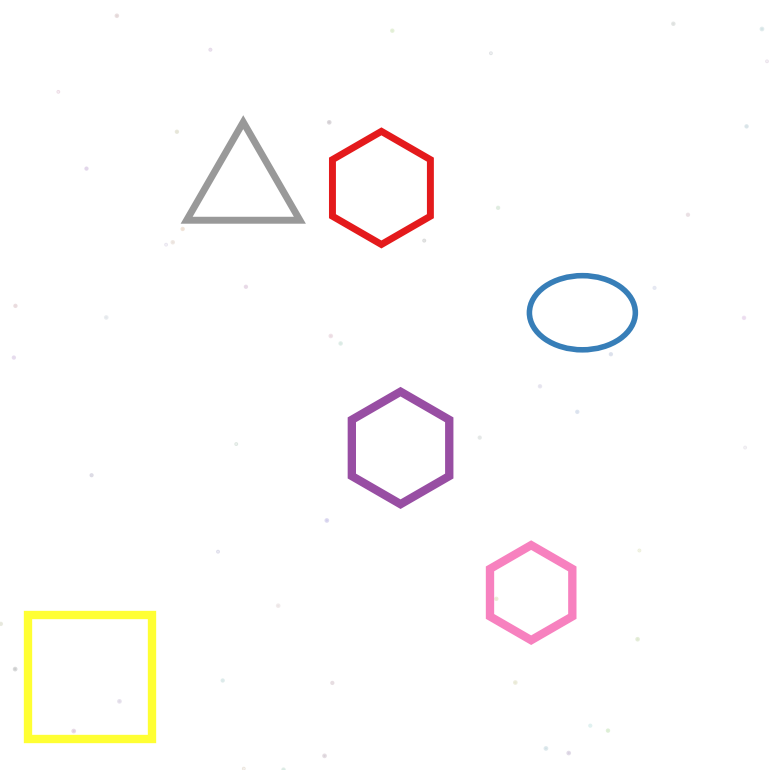[{"shape": "hexagon", "thickness": 2.5, "radius": 0.37, "center": [0.495, 0.756]}, {"shape": "oval", "thickness": 2, "radius": 0.34, "center": [0.756, 0.594]}, {"shape": "hexagon", "thickness": 3, "radius": 0.37, "center": [0.52, 0.418]}, {"shape": "square", "thickness": 3, "radius": 0.4, "center": [0.117, 0.121]}, {"shape": "hexagon", "thickness": 3, "radius": 0.31, "center": [0.69, 0.23]}, {"shape": "triangle", "thickness": 2.5, "radius": 0.42, "center": [0.316, 0.756]}]